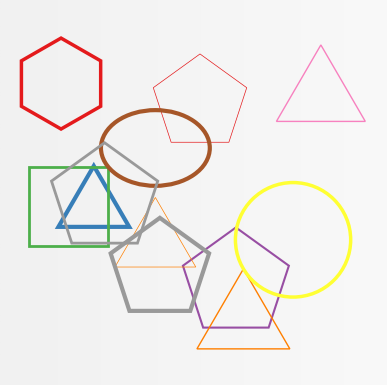[{"shape": "pentagon", "thickness": 0.5, "radius": 0.63, "center": [0.516, 0.733]}, {"shape": "hexagon", "thickness": 2.5, "radius": 0.59, "center": [0.158, 0.783]}, {"shape": "triangle", "thickness": 3, "radius": 0.53, "center": [0.242, 0.463]}, {"shape": "square", "thickness": 2, "radius": 0.51, "center": [0.177, 0.464]}, {"shape": "pentagon", "thickness": 1.5, "radius": 0.72, "center": [0.609, 0.265]}, {"shape": "triangle", "thickness": 1, "radius": 0.69, "center": [0.628, 0.163]}, {"shape": "triangle", "thickness": 0.5, "radius": 0.6, "center": [0.401, 0.367]}, {"shape": "circle", "thickness": 2.5, "radius": 0.74, "center": [0.756, 0.377]}, {"shape": "oval", "thickness": 3, "radius": 0.7, "center": [0.401, 0.616]}, {"shape": "triangle", "thickness": 1, "radius": 0.66, "center": [0.828, 0.751]}, {"shape": "pentagon", "thickness": 3, "radius": 0.67, "center": [0.413, 0.301]}, {"shape": "pentagon", "thickness": 2, "radius": 0.72, "center": [0.27, 0.485]}]